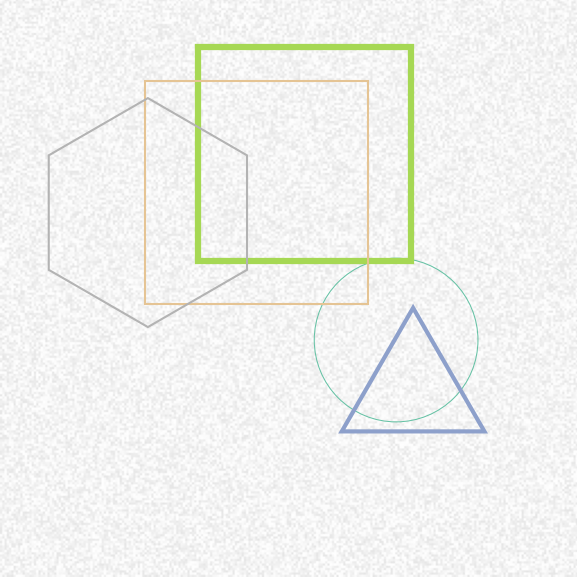[{"shape": "circle", "thickness": 0.5, "radius": 0.71, "center": [0.686, 0.41]}, {"shape": "triangle", "thickness": 2, "radius": 0.71, "center": [0.715, 0.323]}, {"shape": "square", "thickness": 3, "radius": 0.92, "center": [0.527, 0.733]}, {"shape": "square", "thickness": 1, "radius": 0.97, "center": [0.445, 0.666]}, {"shape": "hexagon", "thickness": 1, "radius": 0.99, "center": [0.256, 0.631]}]